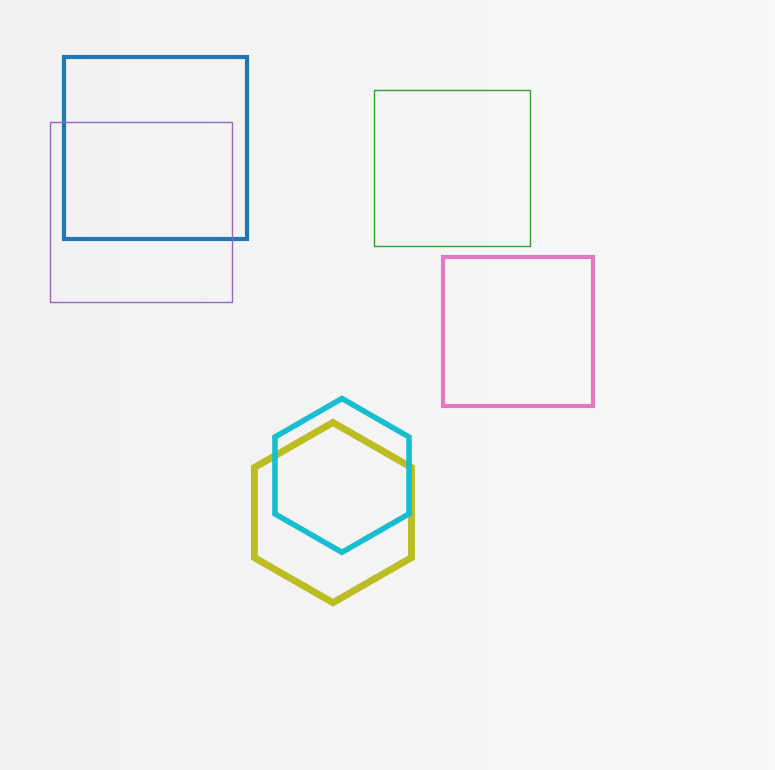[{"shape": "square", "thickness": 1.5, "radius": 0.59, "center": [0.201, 0.808]}, {"shape": "square", "thickness": 0.5, "radius": 0.51, "center": [0.583, 0.782]}, {"shape": "square", "thickness": 0.5, "radius": 0.59, "center": [0.182, 0.725]}, {"shape": "square", "thickness": 1.5, "radius": 0.48, "center": [0.668, 0.569]}, {"shape": "hexagon", "thickness": 2.5, "radius": 0.58, "center": [0.43, 0.334]}, {"shape": "hexagon", "thickness": 2, "radius": 0.5, "center": [0.441, 0.383]}]